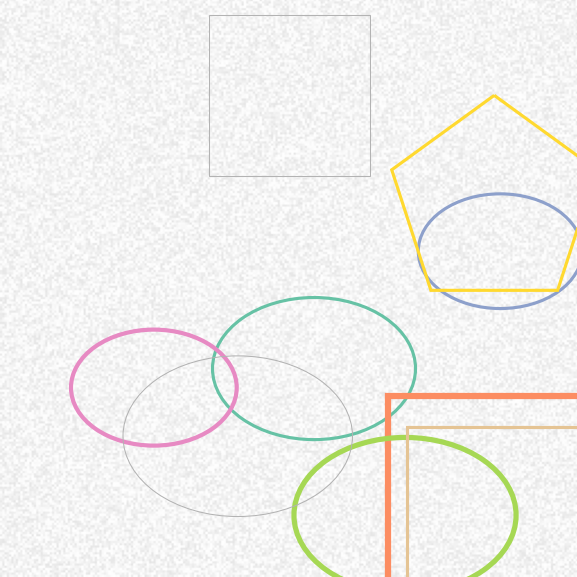[{"shape": "oval", "thickness": 1.5, "radius": 0.88, "center": [0.544, 0.361]}, {"shape": "square", "thickness": 3, "radius": 0.88, "center": [0.847, 0.138]}, {"shape": "oval", "thickness": 1.5, "radius": 0.71, "center": [0.866, 0.564]}, {"shape": "oval", "thickness": 2, "radius": 0.72, "center": [0.266, 0.328]}, {"shape": "oval", "thickness": 2.5, "radius": 0.96, "center": [0.701, 0.107]}, {"shape": "pentagon", "thickness": 1.5, "radius": 0.93, "center": [0.856, 0.647]}, {"shape": "square", "thickness": 1.5, "radius": 0.77, "center": [0.858, 0.106]}, {"shape": "oval", "thickness": 0.5, "radius": 0.99, "center": [0.412, 0.244]}, {"shape": "square", "thickness": 0.5, "radius": 0.7, "center": [0.501, 0.834]}]